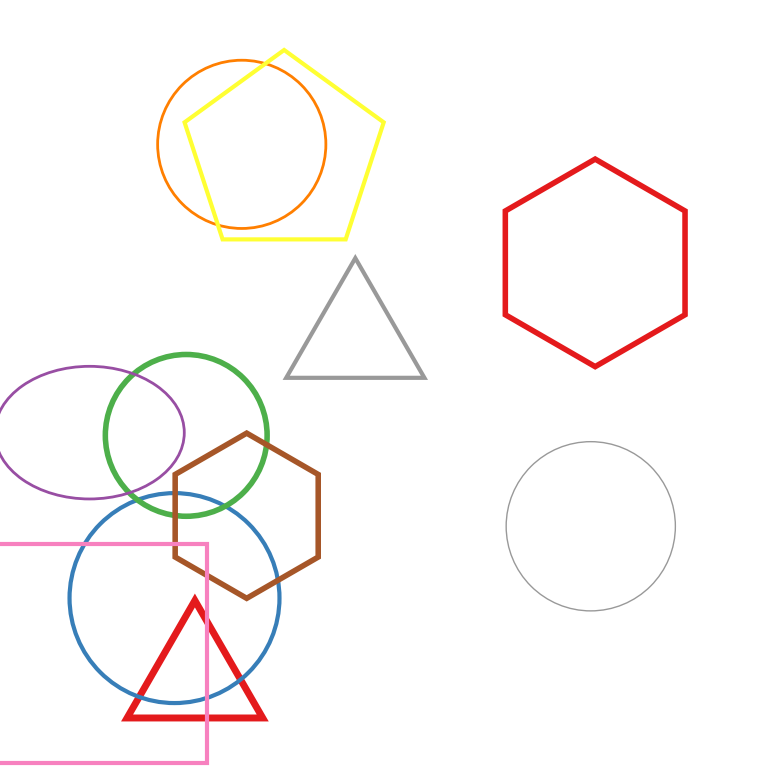[{"shape": "triangle", "thickness": 2.5, "radius": 0.51, "center": [0.253, 0.118]}, {"shape": "hexagon", "thickness": 2, "radius": 0.67, "center": [0.773, 0.659]}, {"shape": "circle", "thickness": 1.5, "radius": 0.68, "center": [0.227, 0.223]}, {"shape": "circle", "thickness": 2, "radius": 0.53, "center": [0.242, 0.435]}, {"shape": "oval", "thickness": 1, "radius": 0.62, "center": [0.116, 0.438]}, {"shape": "circle", "thickness": 1, "radius": 0.55, "center": [0.314, 0.813]}, {"shape": "pentagon", "thickness": 1.5, "radius": 0.68, "center": [0.369, 0.799]}, {"shape": "hexagon", "thickness": 2, "radius": 0.54, "center": [0.32, 0.33]}, {"shape": "square", "thickness": 1.5, "radius": 0.71, "center": [0.127, 0.151]}, {"shape": "triangle", "thickness": 1.5, "radius": 0.52, "center": [0.461, 0.561]}, {"shape": "circle", "thickness": 0.5, "radius": 0.55, "center": [0.767, 0.317]}]